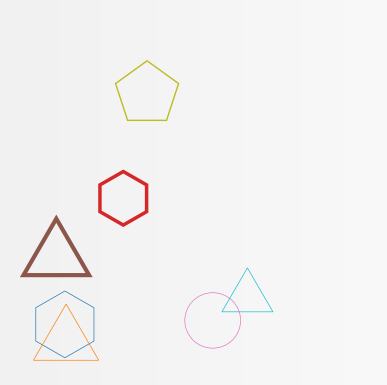[{"shape": "hexagon", "thickness": 0.5, "radius": 0.43, "center": [0.167, 0.157]}, {"shape": "triangle", "thickness": 0.5, "radius": 0.49, "center": [0.171, 0.113]}, {"shape": "hexagon", "thickness": 2.5, "radius": 0.35, "center": [0.318, 0.485]}, {"shape": "triangle", "thickness": 3, "radius": 0.49, "center": [0.145, 0.334]}, {"shape": "circle", "thickness": 0.5, "radius": 0.36, "center": [0.549, 0.168]}, {"shape": "pentagon", "thickness": 1, "radius": 0.43, "center": [0.38, 0.757]}, {"shape": "triangle", "thickness": 0.5, "radius": 0.38, "center": [0.639, 0.228]}]